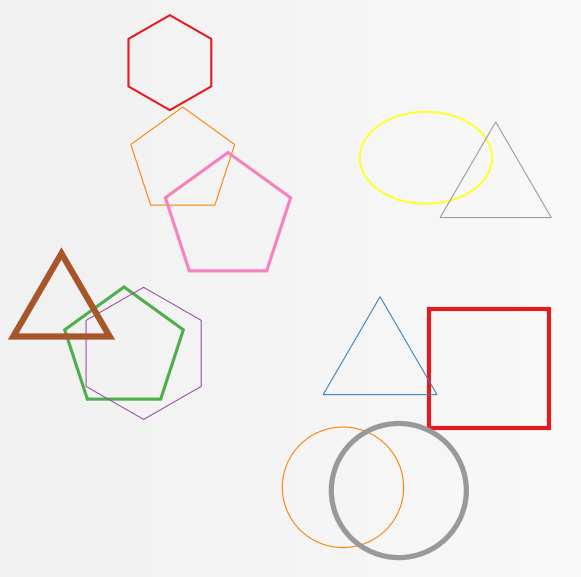[{"shape": "hexagon", "thickness": 1, "radius": 0.41, "center": [0.292, 0.891]}, {"shape": "square", "thickness": 2, "radius": 0.51, "center": [0.841, 0.361]}, {"shape": "triangle", "thickness": 0.5, "radius": 0.57, "center": [0.654, 0.372]}, {"shape": "pentagon", "thickness": 1.5, "radius": 0.54, "center": [0.213, 0.395]}, {"shape": "hexagon", "thickness": 0.5, "radius": 0.57, "center": [0.247, 0.387]}, {"shape": "circle", "thickness": 0.5, "radius": 0.52, "center": [0.59, 0.155]}, {"shape": "pentagon", "thickness": 0.5, "radius": 0.47, "center": [0.314, 0.72]}, {"shape": "oval", "thickness": 1, "radius": 0.57, "center": [0.733, 0.726]}, {"shape": "triangle", "thickness": 3, "radius": 0.48, "center": [0.106, 0.464]}, {"shape": "pentagon", "thickness": 1.5, "radius": 0.57, "center": [0.392, 0.622]}, {"shape": "circle", "thickness": 2.5, "radius": 0.58, "center": [0.686, 0.15]}, {"shape": "triangle", "thickness": 0.5, "radius": 0.55, "center": [0.853, 0.678]}]